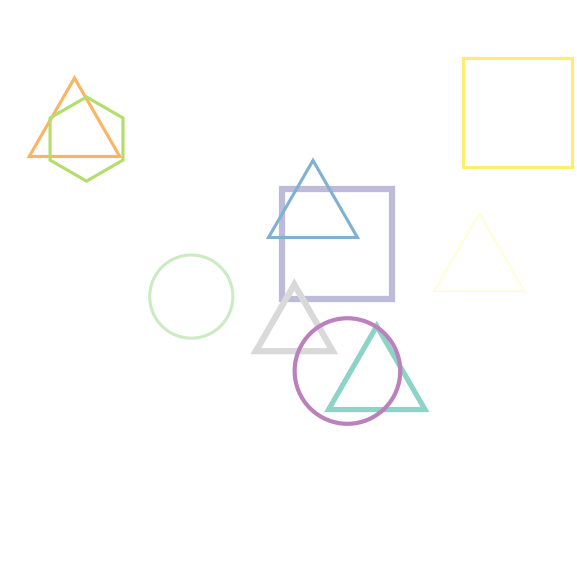[{"shape": "triangle", "thickness": 2.5, "radius": 0.48, "center": [0.652, 0.338]}, {"shape": "triangle", "thickness": 0.5, "radius": 0.45, "center": [0.83, 0.54]}, {"shape": "square", "thickness": 3, "radius": 0.48, "center": [0.584, 0.576]}, {"shape": "triangle", "thickness": 1.5, "radius": 0.44, "center": [0.542, 0.632]}, {"shape": "triangle", "thickness": 1.5, "radius": 0.45, "center": [0.129, 0.773]}, {"shape": "hexagon", "thickness": 1.5, "radius": 0.36, "center": [0.15, 0.758]}, {"shape": "triangle", "thickness": 3, "radius": 0.38, "center": [0.51, 0.43]}, {"shape": "circle", "thickness": 2, "radius": 0.46, "center": [0.602, 0.357]}, {"shape": "circle", "thickness": 1.5, "radius": 0.36, "center": [0.331, 0.486]}, {"shape": "square", "thickness": 1.5, "radius": 0.47, "center": [0.896, 0.805]}]